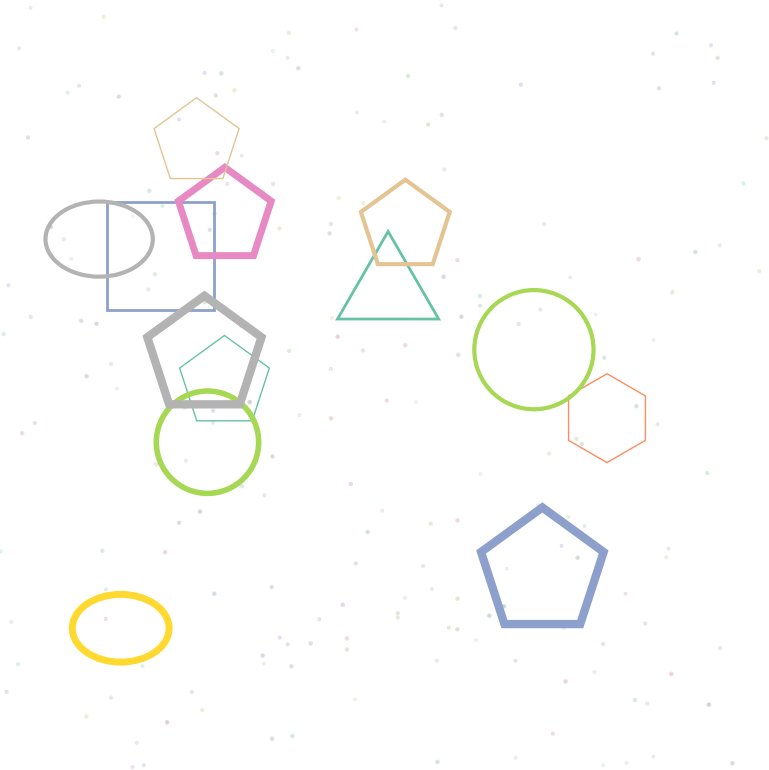[{"shape": "pentagon", "thickness": 0.5, "radius": 0.31, "center": [0.292, 0.503]}, {"shape": "triangle", "thickness": 1, "radius": 0.38, "center": [0.504, 0.624]}, {"shape": "hexagon", "thickness": 0.5, "radius": 0.29, "center": [0.788, 0.457]}, {"shape": "square", "thickness": 1, "radius": 0.35, "center": [0.208, 0.667]}, {"shape": "pentagon", "thickness": 3, "radius": 0.42, "center": [0.704, 0.257]}, {"shape": "pentagon", "thickness": 2.5, "radius": 0.32, "center": [0.292, 0.719]}, {"shape": "circle", "thickness": 1.5, "radius": 0.39, "center": [0.693, 0.546]}, {"shape": "circle", "thickness": 2, "radius": 0.33, "center": [0.269, 0.426]}, {"shape": "oval", "thickness": 2.5, "radius": 0.31, "center": [0.157, 0.184]}, {"shape": "pentagon", "thickness": 1.5, "radius": 0.3, "center": [0.526, 0.706]}, {"shape": "pentagon", "thickness": 0.5, "radius": 0.29, "center": [0.255, 0.815]}, {"shape": "pentagon", "thickness": 3, "radius": 0.39, "center": [0.265, 0.538]}, {"shape": "oval", "thickness": 1.5, "radius": 0.35, "center": [0.129, 0.689]}]